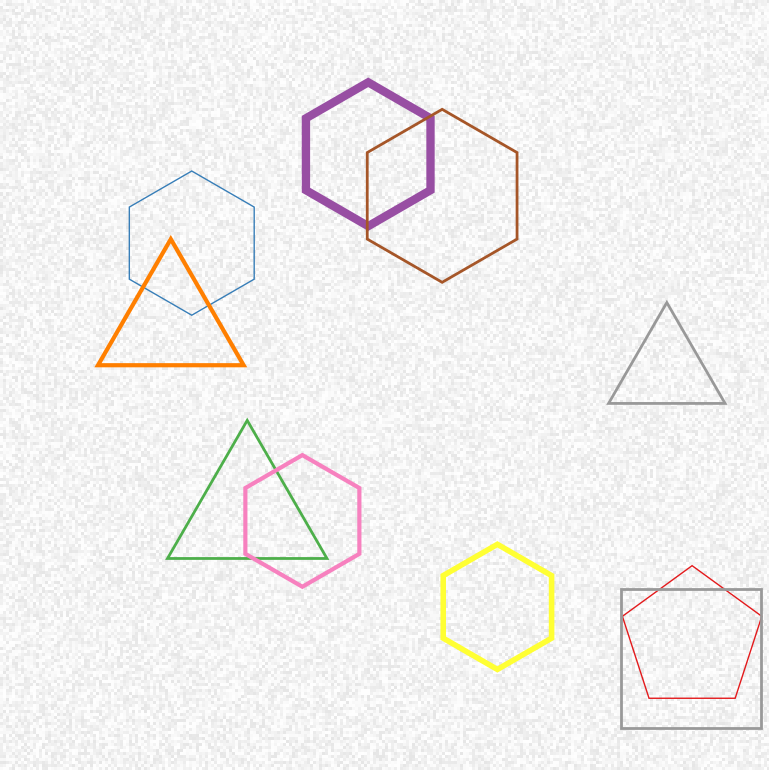[{"shape": "pentagon", "thickness": 0.5, "radius": 0.48, "center": [0.899, 0.17]}, {"shape": "hexagon", "thickness": 0.5, "radius": 0.47, "center": [0.249, 0.684]}, {"shape": "triangle", "thickness": 1, "radius": 0.6, "center": [0.321, 0.334]}, {"shape": "hexagon", "thickness": 3, "radius": 0.47, "center": [0.478, 0.8]}, {"shape": "triangle", "thickness": 1.5, "radius": 0.55, "center": [0.222, 0.58]}, {"shape": "hexagon", "thickness": 2, "radius": 0.41, "center": [0.646, 0.212]}, {"shape": "hexagon", "thickness": 1, "radius": 0.56, "center": [0.574, 0.746]}, {"shape": "hexagon", "thickness": 1.5, "radius": 0.43, "center": [0.393, 0.323]}, {"shape": "square", "thickness": 1, "radius": 0.45, "center": [0.897, 0.145]}, {"shape": "triangle", "thickness": 1, "radius": 0.44, "center": [0.866, 0.52]}]